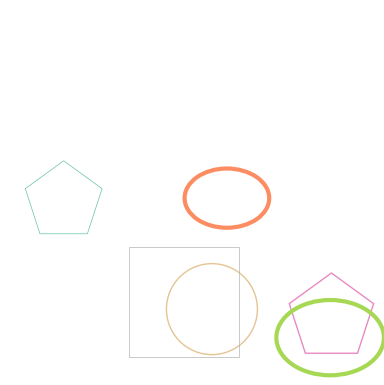[{"shape": "pentagon", "thickness": 0.5, "radius": 0.52, "center": [0.165, 0.478]}, {"shape": "oval", "thickness": 3, "radius": 0.55, "center": [0.589, 0.485]}, {"shape": "pentagon", "thickness": 1, "radius": 0.58, "center": [0.861, 0.176]}, {"shape": "oval", "thickness": 3, "radius": 0.7, "center": [0.857, 0.123]}, {"shape": "circle", "thickness": 1, "radius": 0.59, "center": [0.55, 0.197]}, {"shape": "square", "thickness": 0.5, "radius": 0.71, "center": [0.477, 0.215]}]